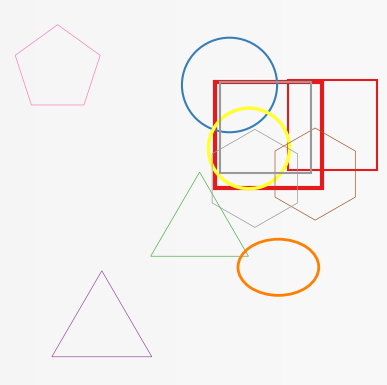[{"shape": "square", "thickness": 3, "radius": 0.69, "center": [0.693, 0.649]}, {"shape": "square", "thickness": 1.5, "radius": 0.58, "center": [0.858, 0.675]}, {"shape": "circle", "thickness": 1.5, "radius": 0.61, "center": [0.592, 0.779]}, {"shape": "triangle", "thickness": 0.5, "radius": 0.73, "center": [0.515, 0.407]}, {"shape": "triangle", "thickness": 0.5, "radius": 0.74, "center": [0.263, 0.148]}, {"shape": "oval", "thickness": 2, "radius": 0.52, "center": [0.718, 0.306]}, {"shape": "circle", "thickness": 2.5, "radius": 0.52, "center": [0.642, 0.615]}, {"shape": "hexagon", "thickness": 0.5, "radius": 0.6, "center": [0.813, 0.548]}, {"shape": "pentagon", "thickness": 0.5, "radius": 0.58, "center": [0.149, 0.821]}, {"shape": "hexagon", "thickness": 0.5, "radius": 0.64, "center": [0.658, 0.537]}, {"shape": "square", "thickness": 1.5, "radius": 0.59, "center": [0.685, 0.668]}]